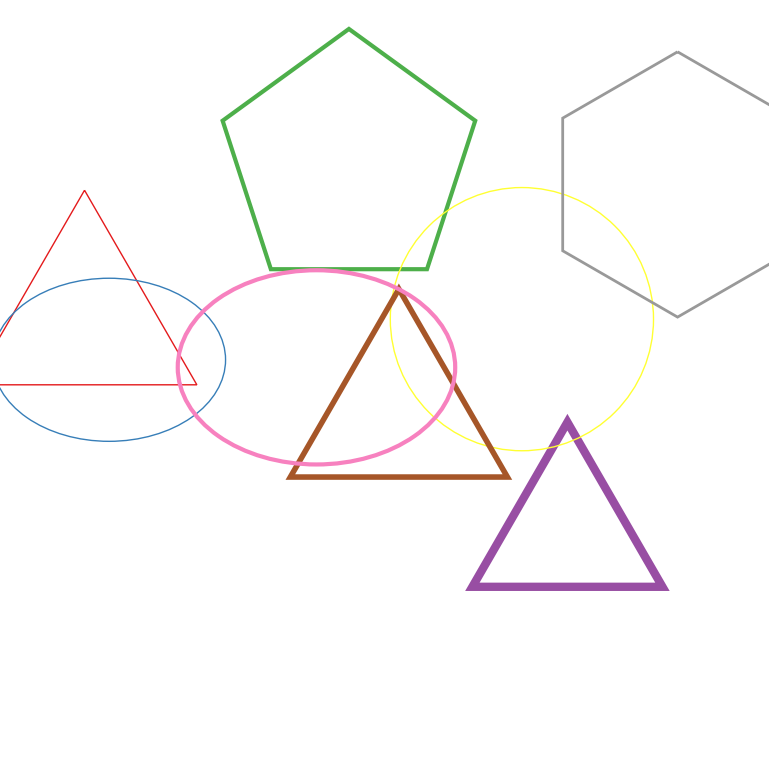[{"shape": "triangle", "thickness": 0.5, "radius": 0.84, "center": [0.11, 0.584]}, {"shape": "oval", "thickness": 0.5, "radius": 0.76, "center": [0.142, 0.533]}, {"shape": "pentagon", "thickness": 1.5, "radius": 0.86, "center": [0.453, 0.79]}, {"shape": "triangle", "thickness": 3, "radius": 0.71, "center": [0.737, 0.309]}, {"shape": "circle", "thickness": 0.5, "radius": 0.85, "center": [0.678, 0.586]}, {"shape": "triangle", "thickness": 2, "radius": 0.81, "center": [0.518, 0.462]}, {"shape": "oval", "thickness": 1.5, "radius": 0.9, "center": [0.411, 0.523]}, {"shape": "hexagon", "thickness": 1, "radius": 0.86, "center": [0.88, 0.76]}]